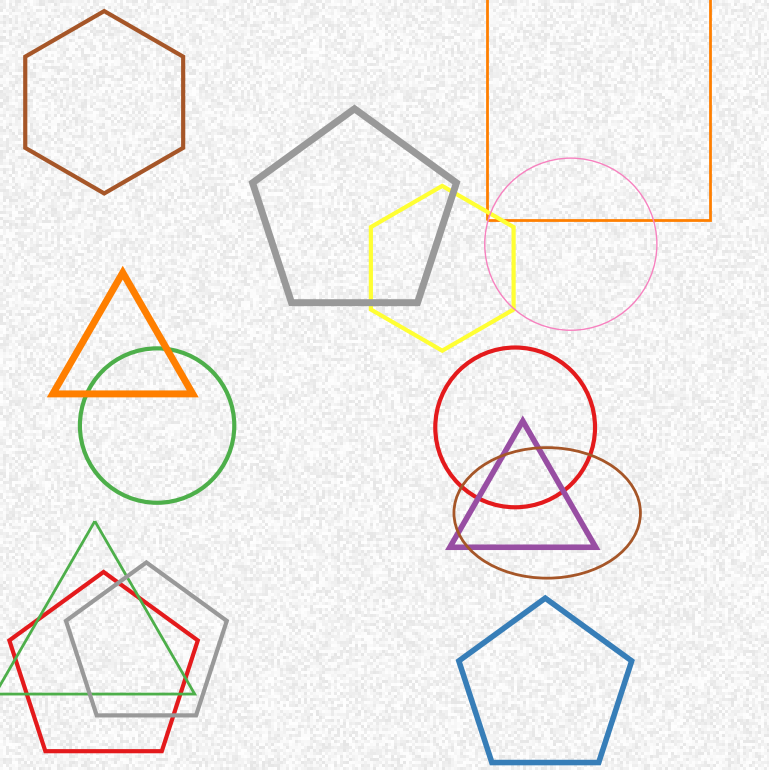[{"shape": "pentagon", "thickness": 1.5, "radius": 0.64, "center": [0.135, 0.129]}, {"shape": "circle", "thickness": 1.5, "radius": 0.52, "center": [0.669, 0.445]}, {"shape": "pentagon", "thickness": 2, "radius": 0.59, "center": [0.708, 0.105]}, {"shape": "triangle", "thickness": 1, "radius": 0.75, "center": [0.123, 0.173]}, {"shape": "circle", "thickness": 1.5, "radius": 0.5, "center": [0.204, 0.447]}, {"shape": "triangle", "thickness": 2, "radius": 0.55, "center": [0.679, 0.344]}, {"shape": "triangle", "thickness": 2.5, "radius": 0.52, "center": [0.159, 0.541]}, {"shape": "square", "thickness": 1, "radius": 0.72, "center": [0.777, 0.858]}, {"shape": "hexagon", "thickness": 1.5, "radius": 0.54, "center": [0.574, 0.652]}, {"shape": "oval", "thickness": 1, "radius": 0.61, "center": [0.711, 0.334]}, {"shape": "hexagon", "thickness": 1.5, "radius": 0.59, "center": [0.135, 0.867]}, {"shape": "circle", "thickness": 0.5, "radius": 0.56, "center": [0.741, 0.683]}, {"shape": "pentagon", "thickness": 1.5, "radius": 0.55, "center": [0.19, 0.16]}, {"shape": "pentagon", "thickness": 2.5, "radius": 0.7, "center": [0.46, 0.72]}]